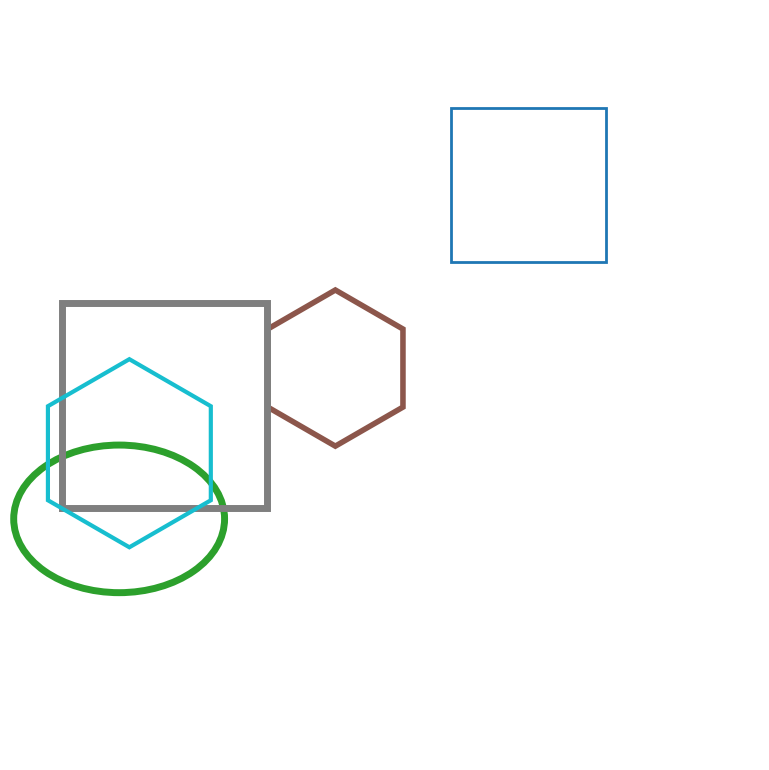[{"shape": "square", "thickness": 1, "radius": 0.5, "center": [0.686, 0.76]}, {"shape": "oval", "thickness": 2.5, "radius": 0.68, "center": [0.155, 0.326]}, {"shape": "hexagon", "thickness": 2, "radius": 0.51, "center": [0.436, 0.522]}, {"shape": "square", "thickness": 2.5, "radius": 0.67, "center": [0.213, 0.473]}, {"shape": "hexagon", "thickness": 1.5, "radius": 0.61, "center": [0.168, 0.411]}]